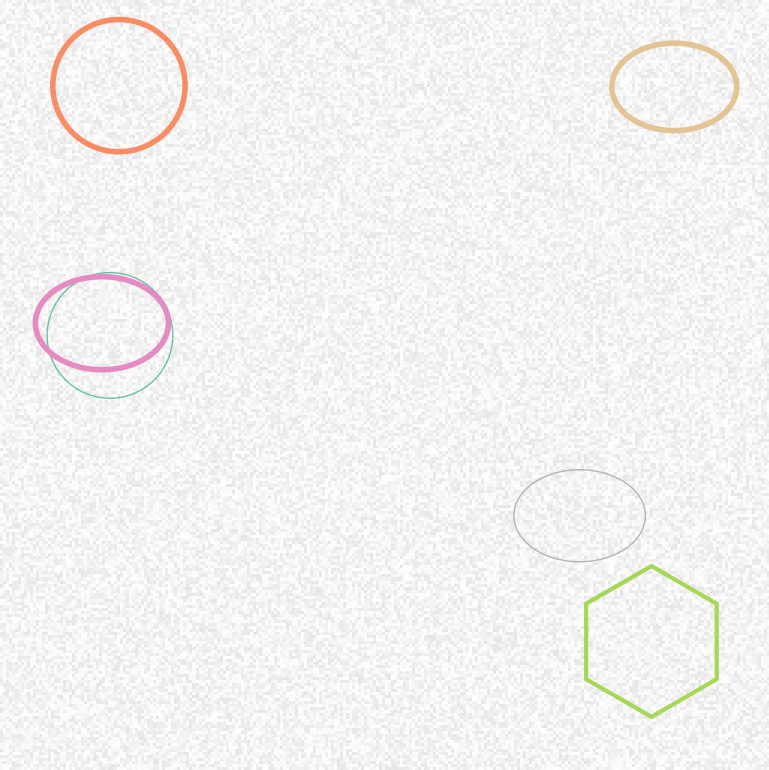[{"shape": "circle", "thickness": 0.5, "radius": 0.41, "center": [0.143, 0.564]}, {"shape": "circle", "thickness": 2, "radius": 0.43, "center": [0.155, 0.889]}, {"shape": "oval", "thickness": 2, "radius": 0.43, "center": [0.132, 0.58]}, {"shape": "hexagon", "thickness": 1.5, "radius": 0.49, "center": [0.846, 0.167]}, {"shape": "oval", "thickness": 2, "radius": 0.41, "center": [0.876, 0.887]}, {"shape": "oval", "thickness": 0.5, "radius": 0.43, "center": [0.753, 0.33]}]